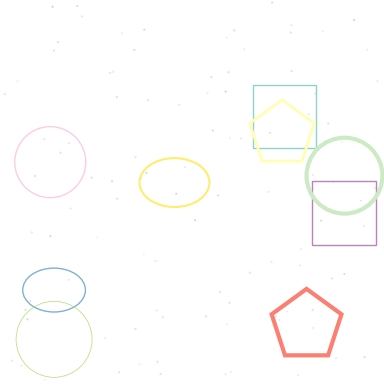[{"shape": "square", "thickness": 1, "radius": 0.41, "center": [0.74, 0.697]}, {"shape": "pentagon", "thickness": 2, "radius": 0.44, "center": [0.732, 0.653]}, {"shape": "pentagon", "thickness": 3, "radius": 0.48, "center": [0.796, 0.154]}, {"shape": "oval", "thickness": 1, "radius": 0.41, "center": [0.14, 0.247]}, {"shape": "circle", "thickness": 0.5, "radius": 0.49, "center": [0.141, 0.119]}, {"shape": "circle", "thickness": 1, "radius": 0.46, "center": [0.131, 0.579]}, {"shape": "square", "thickness": 1, "radius": 0.42, "center": [0.893, 0.447]}, {"shape": "circle", "thickness": 3, "radius": 0.49, "center": [0.895, 0.544]}, {"shape": "oval", "thickness": 1.5, "radius": 0.45, "center": [0.453, 0.526]}]